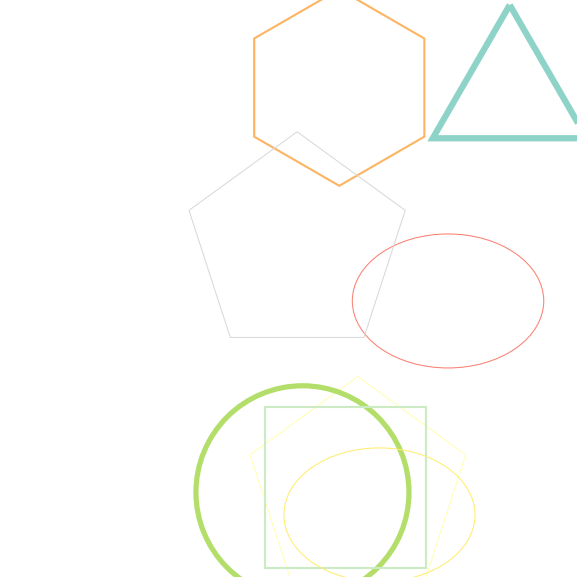[{"shape": "triangle", "thickness": 3, "radius": 0.77, "center": [0.883, 0.837]}, {"shape": "pentagon", "thickness": 0.5, "radius": 0.98, "center": [0.62, 0.151]}, {"shape": "oval", "thickness": 0.5, "radius": 0.83, "center": [0.776, 0.478]}, {"shape": "hexagon", "thickness": 1, "radius": 0.85, "center": [0.587, 0.847]}, {"shape": "circle", "thickness": 2.5, "radius": 0.92, "center": [0.524, 0.147]}, {"shape": "pentagon", "thickness": 0.5, "radius": 0.98, "center": [0.514, 0.574]}, {"shape": "square", "thickness": 1, "radius": 0.7, "center": [0.599, 0.156]}, {"shape": "oval", "thickness": 0.5, "radius": 0.83, "center": [0.657, 0.108]}]